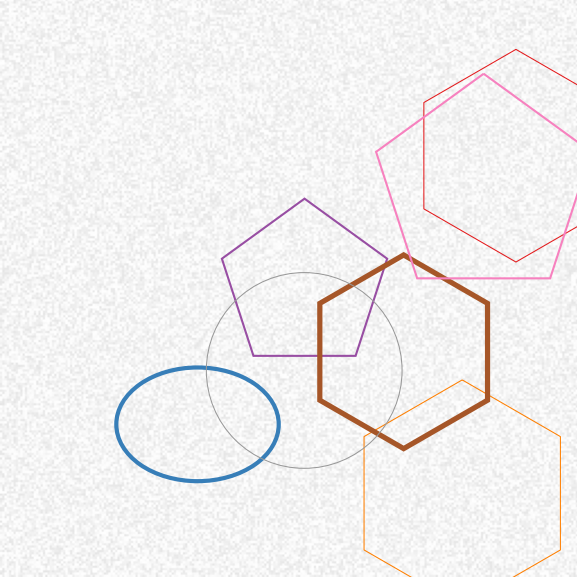[{"shape": "hexagon", "thickness": 0.5, "radius": 0.92, "center": [0.893, 0.73]}, {"shape": "oval", "thickness": 2, "radius": 0.7, "center": [0.342, 0.264]}, {"shape": "pentagon", "thickness": 1, "radius": 0.75, "center": [0.527, 0.505]}, {"shape": "hexagon", "thickness": 0.5, "radius": 0.98, "center": [0.8, 0.145]}, {"shape": "hexagon", "thickness": 2.5, "radius": 0.84, "center": [0.699, 0.39]}, {"shape": "pentagon", "thickness": 1, "radius": 0.98, "center": [0.837, 0.676]}, {"shape": "circle", "thickness": 0.5, "radius": 0.85, "center": [0.527, 0.358]}]